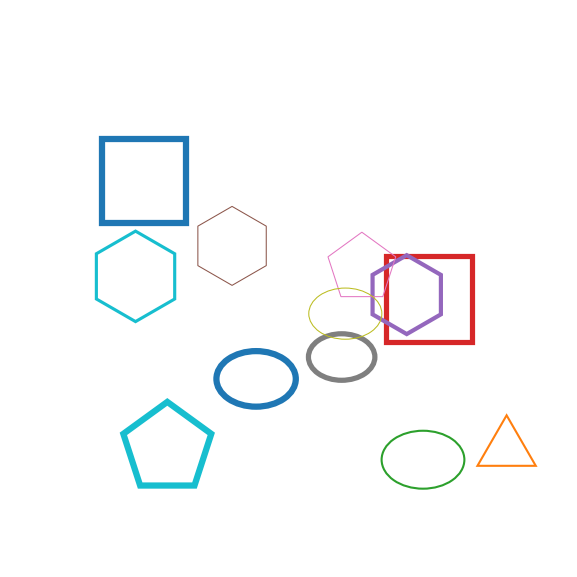[{"shape": "square", "thickness": 3, "radius": 0.37, "center": [0.249, 0.685]}, {"shape": "oval", "thickness": 3, "radius": 0.34, "center": [0.443, 0.343]}, {"shape": "triangle", "thickness": 1, "radius": 0.29, "center": [0.877, 0.222]}, {"shape": "oval", "thickness": 1, "radius": 0.36, "center": [0.732, 0.203]}, {"shape": "square", "thickness": 2.5, "radius": 0.37, "center": [0.743, 0.481]}, {"shape": "hexagon", "thickness": 2, "radius": 0.34, "center": [0.704, 0.489]}, {"shape": "hexagon", "thickness": 0.5, "radius": 0.34, "center": [0.402, 0.573]}, {"shape": "pentagon", "thickness": 0.5, "radius": 0.31, "center": [0.627, 0.535]}, {"shape": "oval", "thickness": 2.5, "radius": 0.29, "center": [0.592, 0.381]}, {"shape": "oval", "thickness": 0.5, "radius": 0.32, "center": [0.598, 0.456]}, {"shape": "hexagon", "thickness": 1.5, "radius": 0.39, "center": [0.235, 0.521]}, {"shape": "pentagon", "thickness": 3, "radius": 0.4, "center": [0.29, 0.223]}]